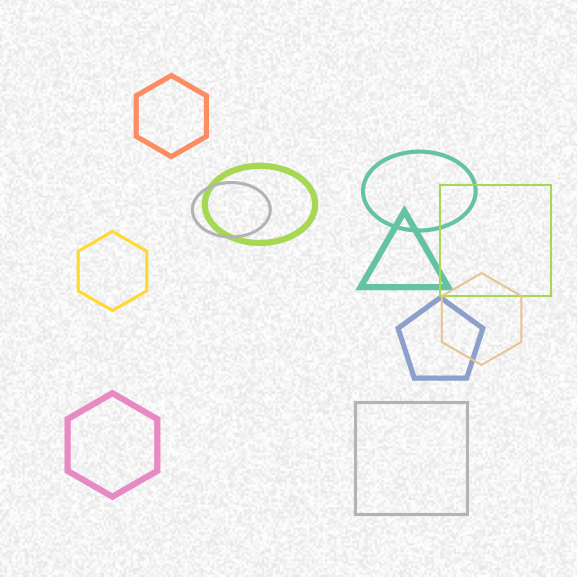[{"shape": "triangle", "thickness": 3, "radius": 0.44, "center": [0.7, 0.546]}, {"shape": "oval", "thickness": 2, "radius": 0.49, "center": [0.726, 0.668]}, {"shape": "hexagon", "thickness": 2.5, "radius": 0.35, "center": [0.297, 0.798]}, {"shape": "pentagon", "thickness": 2.5, "radius": 0.39, "center": [0.763, 0.407]}, {"shape": "hexagon", "thickness": 3, "radius": 0.45, "center": [0.195, 0.229]}, {"shape": "square", "thickness": 1, "radius": 0.48, "center": [0.858, 0.583]}, {"shape": "oval", "thickness": 3, "radius": 0.48, "center": [0.45, 0.645]}, {"shape": "hexagon", "thickness": 1.5, "radius": 0.34, "center": [0.195, 0.53]}, {"shape": "hexagon", "thickness": 1, "radius": 0.4, "center": [0.834, 0.447]}, {"shape": "oval", "thickness": 1.5, "radius": 0.34, "center": [0.401, 0.636]}, {"shape": "square", "thickness": 1.5, "radius": 0.48, "center": [0.711, 0.206]}]